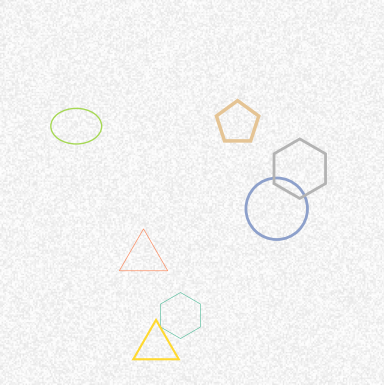[{"shape": "hexagon", "thickness": 0.5, "radius": 0.3, "center": [0.469, 0.18]}, {"shape": "triangle", "thickness": 0.5, "radius": 0.36, "center": [0.373, 0.333]}, {"shape": "circle", "thickness": 2, "radius": 0.4, "center": [0.719, 0.458]}, {"shape": "oval", "thickness": 1, "radius": 0.33, "center": [0.198, 0.672]}, {"shape": "triangle", "thickness": 1.5, "radius": 0.34, "center": [0.405, 0.101]}, {"shape": "pentagon", "thickness": 2.5, "radius": 0.29, "center": [0.617, 0.681]}, {"shape": "hexagon", "thickness": 2, "radius": 0.39, "center": [0.779, 0.562]}]